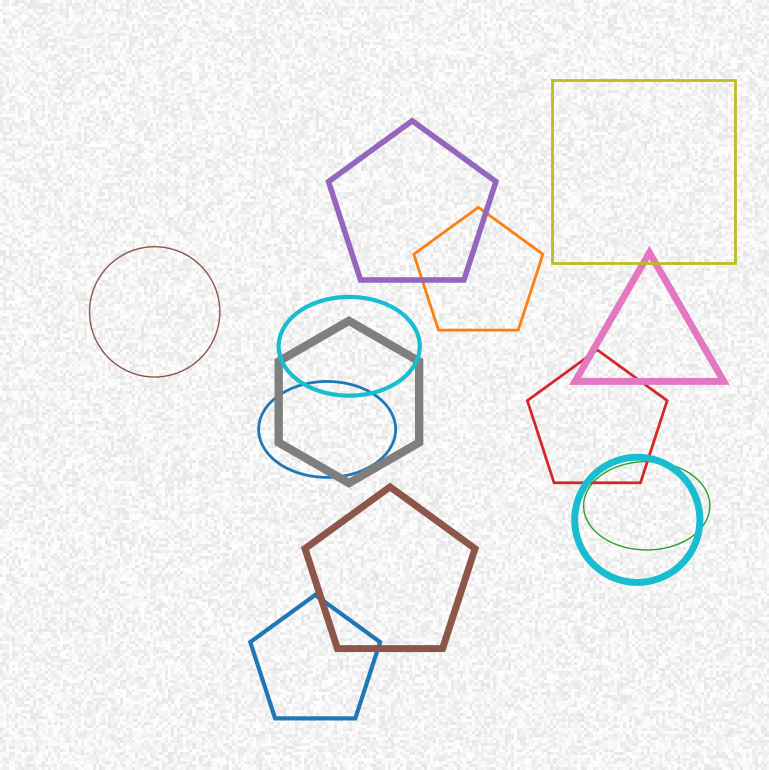[{"shape": "oval", "thickness": 1, "radius": 0.44, "center": [0.425, 0.442]}, {"shape": "pentagon", "thickness": 1.5, "radius": 0.44, "center": [0.409, 0.139]}, {"shape": "pentagon", "thickness": 1, "radius": 0.44, "center": [0.621, 0.643]}, {"shape": "oval", "thickness": 0.5, "radius": 0.41, "center": [0.84, 0.343]}, {"shape": "pentagon", "thickness": 1, "radius": 0.48, "center": [0.776, 0.45]}, {"shape": "pentagon", "thickness": 2, "radius": 0.57, "center": [0.535, 0.729]}, {"shape": "circle", "thickness": 0.5, "radius": 0.42, "center": [0.201, 0.595]}, {"shape": "pentagon", "thickness": 2.5, "radius": 0.58, "center": [0.507, 0.252]}, {"shape": "triangle", "thickness": 2.5, "radius": 0.56, "center": [0.843, 0.56]}, {"shape": "hexagon", "thickness": 3, "radius": 0.53, "center": [0.453, 0.478]}, {"shape": "square", "thickness": 1, "radius": 0.59, "center": [0.835, 0.777]}, {"shape": "circle", "thickness": 2.5, "radius": 0.41, "center": [0.828, 0.325]}, {"shape": "oval", "thickness": 1.5, "radius": 0.46, "center": [0.454, 0.55]}]